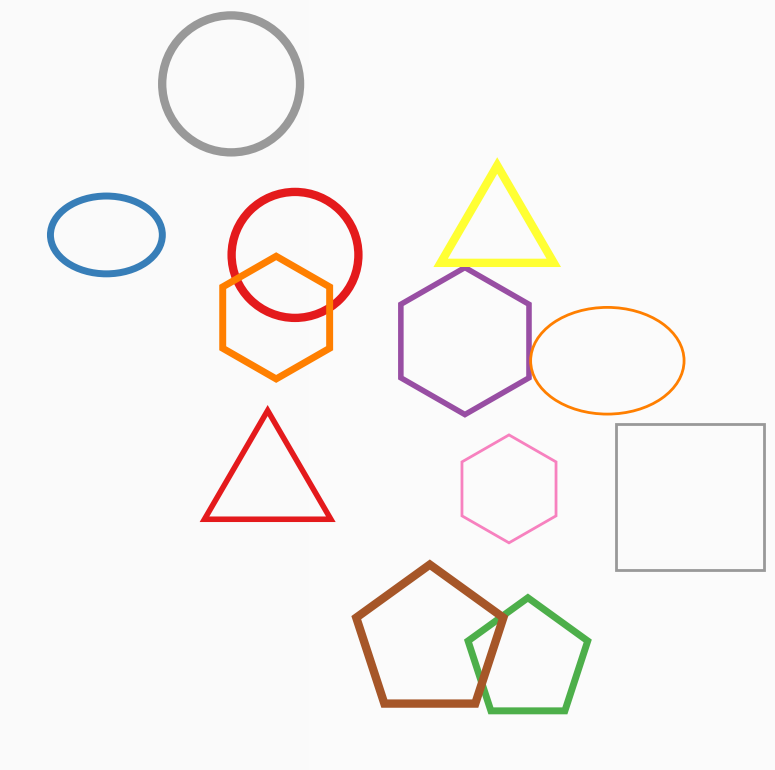[{"shape": "triangle", "thickness": 2, "radius": 0.47, "center": [0.345, 0.373]}, {"shape": "circle", "thickness": 3, "radius": 0.41, "center": [0.381, 0.669]}, {"shape": "oval", "thickness": 2.5, "radius": 0.36, "center": [0.137, 0.695]}, {"shape": "pentagon", "thickness": 2.5, "radius": 0.41, "center": [0.681, 0.142]}, {"shape": "hexagon", "thickness": 2, "radius": 0.48, "center": [0.6, 0.557]}, {"shape": "hexagon", "thickness": 2.5, "radius": 0.4, "center": [0.356, 0.588]}, {"shape": "oval", "thickness": 1, "radius": 0.49, "center": [0.784, 0.532]}, {"shape": "triangle", "thickness": 3, "radius": 0.42, "center": [0.642, 0.701]}, {"shape": "pentagon", "thickness": 3, "radius": 0.5, "center": [0.555, 0.167]}, {"shape": "hexagon", "thickness": 1, "radius": 0.35, "center": [0.657, 0.365]}, {"shape": "circle", "thickness": 3, "radius": 0.44, "center": [0.298, 0.891]}, {"shape": "square", "thickness": 1, "radius": 0.48, "center": [0.89, 0.355]}]